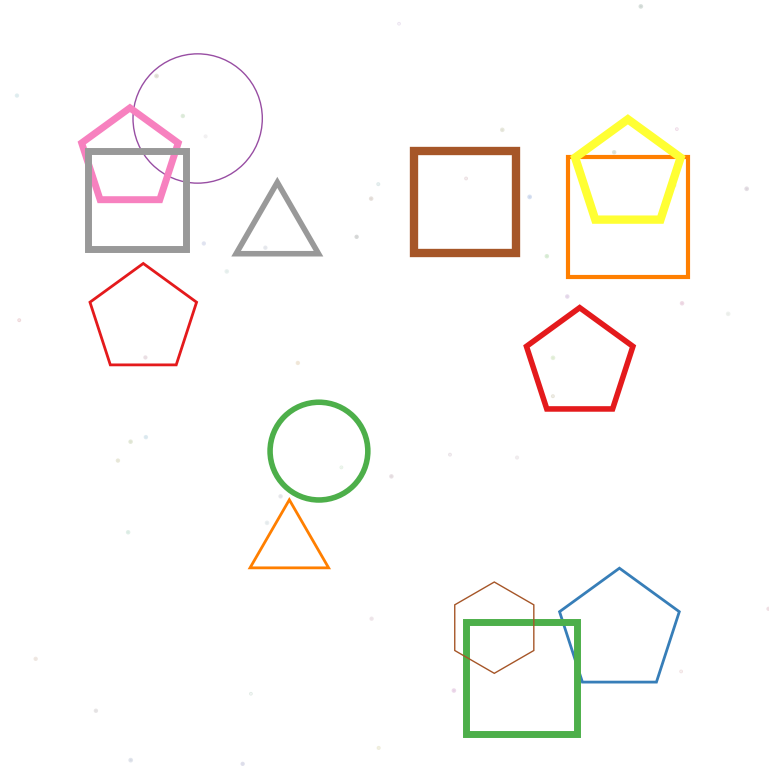[{"shape": "pentagon", "thickness": 2, "radius": 0.36, "center": [0.753, 0.528]}, {"shape": "pentagon", "thickness": 1, "radius": 0.36, "center": [0.186, 0.585]}, {"shape": "pentagon", "thickness": 1, "radius": 0.41, "center": [0.804, 0.18]}, {"shape": "square", "thickness": 2.5, "radius": 0.36, "center": [0.677, 0.12]}, {"shape": "circle", "thickness": 2, "radius": 0.32, "center": [0.414, 0.414]}, {"shape": "circle", "thickness": 0.5, "radius": 0.42, "center": [0.257, 0.846]}, {"shape": "square", "thickness": 1.5, "radius": 0.39, "center": [0.816, 0.718]}, {"shape": "triangle", "thickness": 1, "radius": 0.29, "center": [0.376, 0.292]}, {"shape": "pentagon", "thickness": 3, "radius": 0.36, "center": [0.815, 0.773]}, {"shape": "hexagon", "thickness": 0.5, "radius": 0.3, "center": [0.642, 0.185]}, {"shape": "square", "thickness": 3, "radius": 0.33, "center": [0.603, 0.737]}, {"shape": "pentagon", "thickness": 2.5, "radius": 0.33, "center": [0.169, 0.794]}, {"shape": "triangle", "thickness": 2, "radius": 0.31, "center": [0.36, 0.701]}, {"shape": "square", "thickness": 2.5, "radius": 0.32, "center": [0.178, 0.741]}]